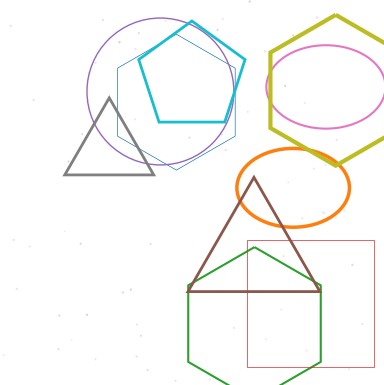[{"shape": "hexagon", "thickness": 0.5, "radius": 0.88, "center": [0.458, 0.735]}, {"shape": "oval", "thickness": 2.5, "radius": 0.73, "center": [0.761, 0.512]}, {"shape": "hexagon", "thickness": 1.5, "radius": 0.99, "center": [0.661, 0.159]}, {"shape": "square", "thickness": 0.5, "radius": 0.83, "center": [0.805, 0.213]}, {"shape": "circle", "thickness": 1, "radius": 0.95, "center": [0.417, 0.762]}, {"shape": "triangle", "thickness": 2, "radius": 0.99, "center": [0.66, 0.342]}, {"shape": "oval", "thickness": 1.5, "radius": 0.77, "center": [0.847, 0.774]}, {"shape": "triangle", "thickness": 2, "radius": 0.67, "center": [0.284, 0.612]}, {"shape": "hexagon", "thickness": 3, "radius": 0.98, "center": [0.872, 0.766]}, {"shape": "pentagon", "thickness": 2, "radius": 0.73, "center": [0.498, 0.8]}]